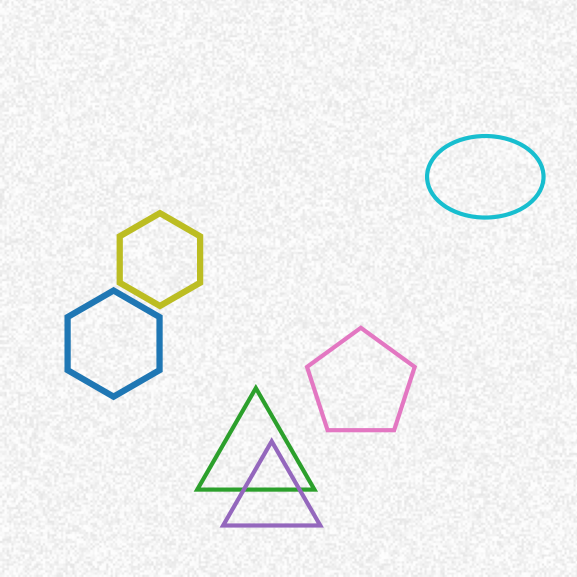[{"shape": "hexagon", "thickness": 3, "radius": 0.46, "center": [0.197, 0.404]}, {"shape": "triangle", "thickness": 2, "radius": 0.59, "center": [0.443, 0.21]}, {"shape": "triangle", "thickness": 2, "radius": 0.49, "center": [0.47, 0.138]}, {"shape": "pentagon", "thickness": 2, "radius": 0.49, "center": [0.625, 0.333]}, {"shape": "hexagon", "thickness": 3, "radius": 0.4, "center": [0.277, 0.55]}, {"shape": "oval", "thickness": 2, "radius": 0.5, "center": [0.84, 0.693]}]